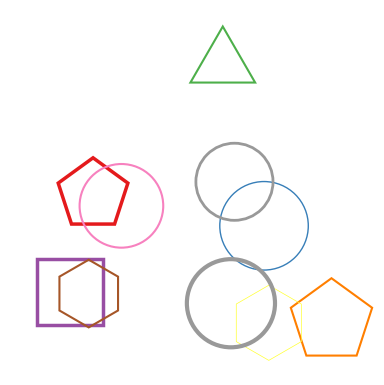[{"shape": "pentagon", "thickness": 2.5, "radius": 0.48, "center": [0.242, 0.495]}, {"shape": "circle", "thickness": 1, "radius": 0.57, "center": [0.686, 0.414]}, {"shape": "triangle", "thickness": 1.5, "radius": 0.49, "center": [0.579, 0.834]}, {"shape": "square", "thickness": 2.5, "radius": 0.43, "center": [0.182, 0.242]}, {"shape": "pentagon", "thickness": 1.5, "radius": 0.56, "center": [0.861, 0.166]}, {"shape": "hexagon", "thickness": 0.5, "radius": 0.49, "center": [0.698, 0.162]}, {"shape": "hexagon", "thickness": 1.5, "radius": 0.44, "center": [0.23, 0.237]}, {"shape": "circle", "thickness": 1.5, "radius": 0.54, "center": [0.315, 0.465]}, {"shape": "circle", "thickness": 3, "radius": 0.57, "center": [0.6, 0.212]}, {"shape": "circle", "thickness": 2, "radius": 0.5, "center": [0.609, 0.528]}]